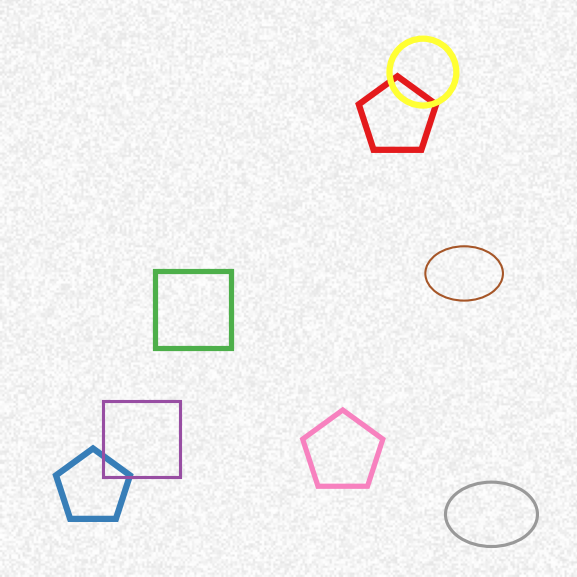[{"shape": "pentagon", "thickness": 3, "radius": 0.35, "center": [0.688, 0.797]}, {"shape": "pentagon", "thickness": 3, "radius": 0.34, "center": [0.161, 0.155]}, {"shape": "square", "thickness": 2.5, "radius": 0.33, "center": [0.334, 0.463]}, {"shape": "square", "thickness": 1.5, "radius": 0.33, "center": [0.245, 0.24]}, {"shape": "circle", "thickness": 3, "radius": 0.29, "center": [0.732, 0.874]}, {"shape": "oval", "thickness": 1, "radius": 0.34, "center": [0.804, 0.526]}, {"shape": "pentagon", "thickness": 2.5, "radius": 0.36, "center": [0.594, 0.216]}, {"shape": "oval", "thickness": 1.5, "radius": 0.4, "center": [0.851, 0.109]}]